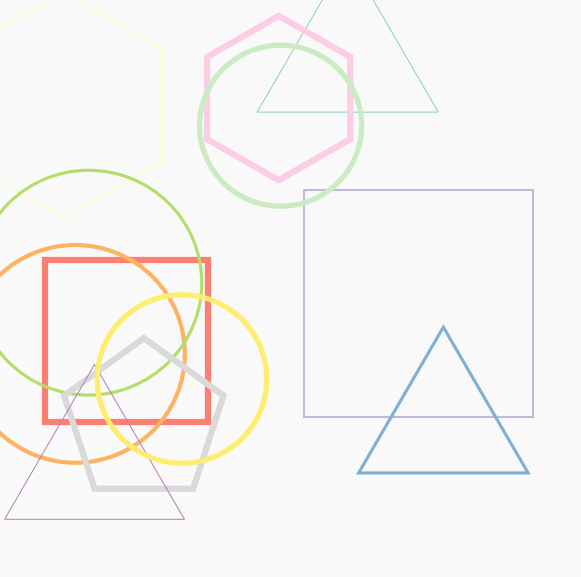[{"shape": "triangle", "thickness": 0.5, "radius": 0.9, "center": [0.598, 0.895]}, {"shape": "hexagon", "thickness": 0.5, "radius": 0.98, "center": [0.11, 0.817]}, {"shape": "square", "thickness": 1, "radius": 0.99, "center": [0.72, 0.473]}, {"shape": "square", "thickness": 3, "radius": 0.7, "center": [0.217, 0.409]}, {"shape": "triangle", "thickness": 1.5, "radius": 0.84, "center": [0.763, 0.264]}, {"shape": "circle", "thickness": 2, "radius": 0.94, "center": [0.13, 0.386]}, {"shape": "circle", "thickness": 1.5, "radius": 0.97, "center": [0.153, 0.51]}, {"shape": "hexagon", "thickness": 3, "radius": 0.71, "center": [0.479, 0.829]}, {"shape": "pentagon", "thickness": 3, "radius": 0.72, "center": [0.247, 0.269]}, {"shape": "triangle", "thickness": 0.5, "radius": 0.89, "center": [0.163, 0.189]}, {"shape": "circle", "thickness": 2.5, "radius": 0.7, "center": [0.483, 0.781]}, {"shape": "circle", "thickness": 2.5, "radius": 0.73, "center": [0.313, 0.343]}]